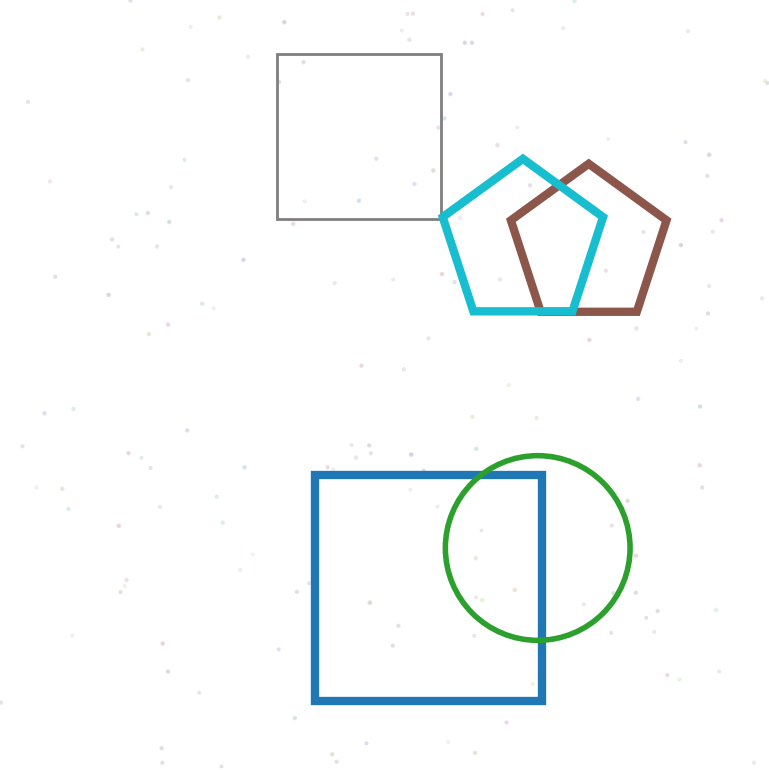[{"shape": "square", "thickness": 3, "radius": 0.74, "center": [0.556, 0.236]}, {"shape": "circle", "thickness": 2, "radius": 0.6, "center": [0.698, 0.288]}, {"shape": "pentagon", "thickness": 3, "radius": 0.53, "center": [0.765, 0.681]}, {"shape": "square", "thickness": 1, "radius": 0.53, "center": [0.466, 0.823]}, {"shape": "pentagon", "thickness": 3, "radius": 0.55, "center": [0.679, 0.684]}]